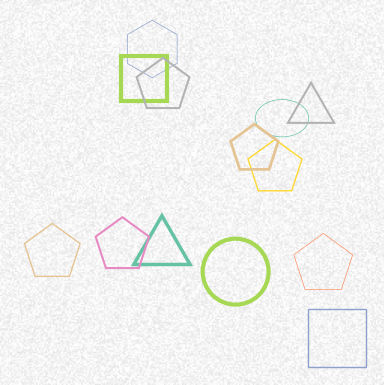[{"shape": "oval", "thickness": 0.5, "radius": 0.35, "center": [0.733, 0.693]}, {"shape": "triangle", "thickness": 2.5, "radius": 0.42, "center": [0.421, 0.355]}, {"shape": "pentagon", "thickness": 0.5, "radius": 0.4, "center": [0.84, 0.313]}, {"shape": "hexagon", "thickness": 0.5, "radius": 0.37, "center": [0.395, 0.873]}, {"shape": "square", "thickness": 1, "radius": 0.37, "center": [0.875, 0.122]}, {"shape": "pentagon", "thickness": 1.5, "radius": 0.36, "center": [0.318, 0.363]}, {"shape": "circle", "thickness": 3, "radius": 0.43, "center": [0.612, 0.294]}, {"shape": "square", "thickness": 3, "radius": 0.29, "center": [0.374, 0.796]}, {"shape": "pentagon", "thickness": 1, "radius": 0.37, "center": [0.714, 0.564]}, {"shape": "pentagon", "thickness": 1, "radius": 0.38, "center": [0.136, 0.344]}, {"shape": "pentagon", "thickness": 2, "radius": 0.33, "center": [0.661, 0.613]}, {"shape": "pentagon", "thickness": 1.5, "radius": 0.36, "center": [0.423, 0.778]}, {"shape": "triangle", "thickness": 1.5, "radius": 0.35, "center": [0.808, 0.716]}]